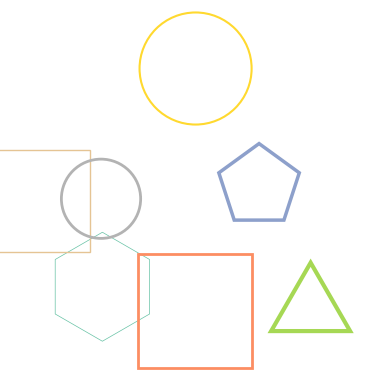[{"shape": "hexagon", "thickness": 0.5, "radius": 0.71, "center": [0.266, 0.255]}, {"shape": "square", "thickness": 2, "radius": 0.74, "center": [0.507, 0.193]}, {"shape": "pentagon", "thickness": 2.5, "radius": 0.55, "center": [0.673, 0.517]}, {"shape": "triangle", "thickness": 3, "radius": 0.59, "center": [0.807, 0.199]}, {"shape": "circle", "thickness": 1.5, "radius": 0.73, "center": [0.508, 0.822]}, {"shape": "square", "thickness": 1, "radius": 0.66, "center": [0.101, 0.478]}, {"shape": "circle", "thickness": 2, "radius": 0.51, "center": [0.262, 0.484]}]